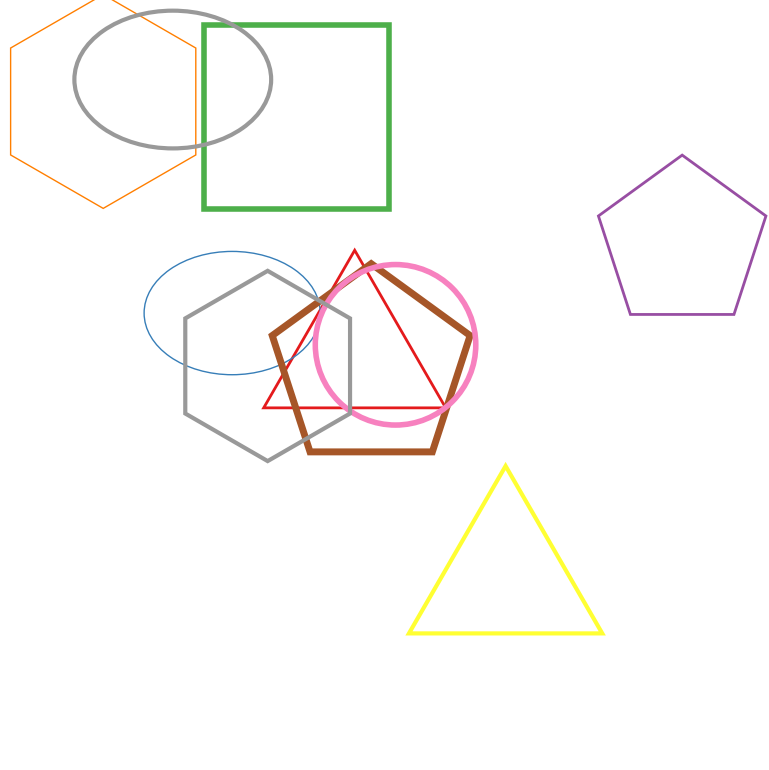[{"shape": "triangle", "thickness": 1, "radius": 0.68, "center": [0.461, 0.539]}, {"shape": "oval", "thickness": 0.5, "radius": 0.57, "center": [0.302, 0.593]}, {"shape": "square", "thickness": 2, "radius": 0.6, "center": [0.385, 0.848]}, {"shape": "pentagon", "thickness": 1, "radius": 0.57, "center": [0.886, 0.684]}, {"shape": "hexagon", "thickness": 0.5, "radius": 0.69, "center": [0.134, 0.868]}, {"shape": "triangle", "thickness": 1.5, "radius": 0.72, "center": [0.657, 0.25]}, {"shape": "pentagon", "thickness": 2.5, "radius": 0.68, "center": [0.482, 0.522]}, {"shape": "circle", "thickness": 2, "radius": 0.52, "center": [0.514, 0.552]}, {"shape": "oval", "thickness": 1.5, "radius": 0.64, "center": [0.224, 0.897]}, {"shape": "hexagon", "thickness": 1.5, "radius": 0.62, "center": [0.348, 0.525]}]